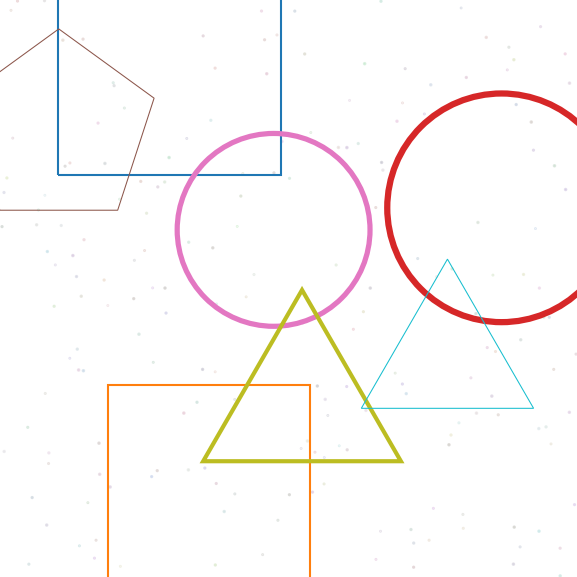[{"shape": "square", "thickness": 1, "radius": 0.97, "center": [0.294, 0.889]}, {"shape": "square", "thickness": 1, "radius": 0.87, "center": [0.361, 0.157]}, {"shape": "circle", "thickness": 3, "radius": 0.99, "center": [0.869, 0.639]}, {"shape": "pentagon", "thickness": 0.5, "radius": 0.87, "center": [0.102, 0.776]}, {"shape": "circle", "thickness": 2.5, "radius": 0.83, "center": [0.474, 0.601]}, {"shape": "triangle", "thickness": 2, "radius": 0.99, "center": [0.523, 0.299]}, {"shape": "triangle", "thickness": 0.5, "radius": 0.86, "center": [0.775, 0.378]}]